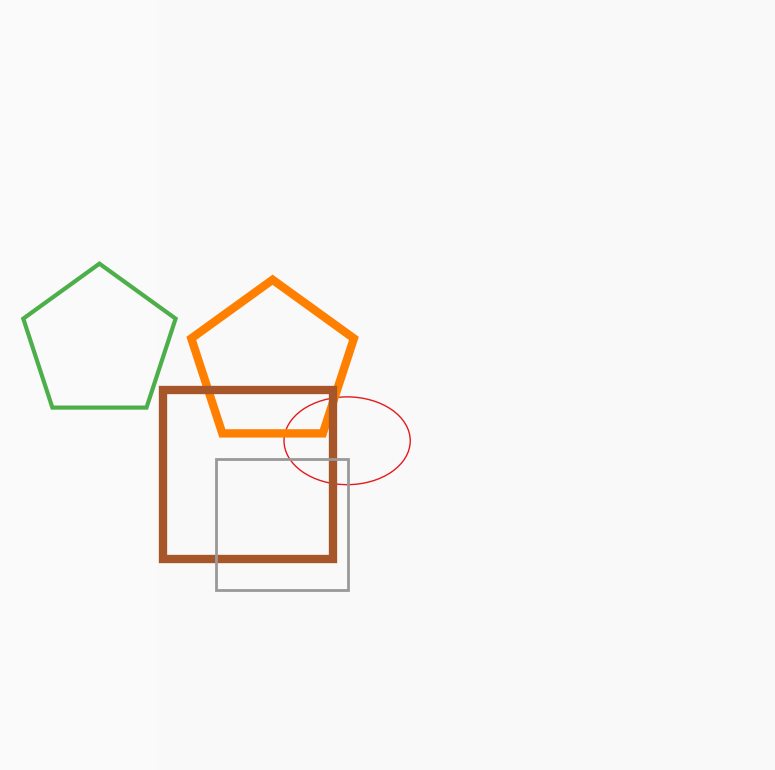[{"shape": "oval", "thickness": 0.5, "radius": 0.41, "center": [0.448, 0.428]}, {"shape": "pentagon", "thickness": 1.5, "radius": 0.52, "center": [0.128, 0.554]}, {"shape": "pentagon", "thickness": 3, "radius": 0.55, "center": [0.352, 0.526]}, {"shape": "square", "thickness": 3, "radius": 0.55, "center": [0.32, 0.384]}, {"shape": "square", "thickness": 1, "radius": 0.43, "center": [0.364, 0.318]}]